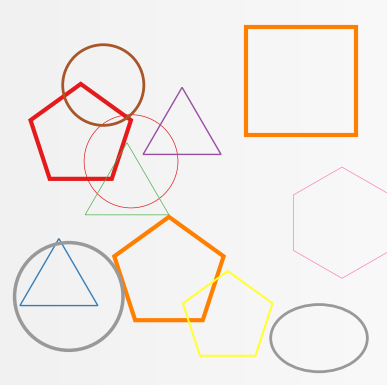[{"shape": "circle", "thickness": 0.5, "radius": 0.61, "center": [0.338, 0.581]}, {"shape": "pentagon", "thickness": 3, "radius": 0.68, "center": [0.208, 0.646]}, {"shape": "triangle", "thickness": 1, "radius": 0.58, "center": [0.152, 0.264]}, {"shape": "triangle", "thickness": 0.5, "radius": 0.62, "center": [0.328, 0.504]}, {"shape": "triangle", "thickness": 1, "radius": 0.58, "center": [0.47, 0.657]}, {"shape": "pentagon", "thickness": 3, "radius": 0.74, "center": [0.436, 0.288]}, {"shape": "square", "thickness": 3, "radius": 0.7, "center": [0.777, 0.79]}, {"shape": "pentagon", "thickness": 1.5, "radius": 0.61, "center": [0.588, 0.174]}, {"shape": "circle", "thickness": 2, "radius": 0.52, "center": [0.267, 0.779]}, {"shape": "hexagon", "thickness": 0.5, "radius": 0.72, "center": [0.883, 0.422]}, {"shape": "oval", "thickness": 2, "radius": 0.62, "center": [0.823, 0.122]}, {"shape": "circle", "thickness": 2.5, "radius": 0.7, "center": [0.178, 0.23]}]